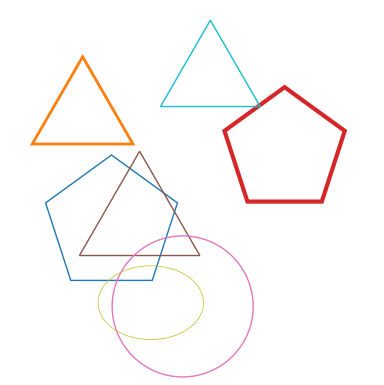[{"shape": "pentagon", "thickness": 1, "radius": 0.9, "center": [0.29, 0.417]}, {"shape": "triangle", "thickness": 2, "radius": 0.76, "center": [0.215, 0.701]}, {"shape": "pentagon", "thickness": 3, "radius": 0.82, "center": [0.739, 0.609]}, {"shape": "triangle", "thickness": 1, "radius": 0.9, "center": [0.363, 0.427]}, {"shape": "circle", "thickness": 1, "radius": 0.92, "center": [0.474, 0.204]}, {"shape": "oval", "thickness": 0.5, "radius": 0.69, "center": [0.392, 0.214]}, {"shape": "triangle", "thickness": 1, "radius": 0.75, "center": [0.546, 0.798]}]